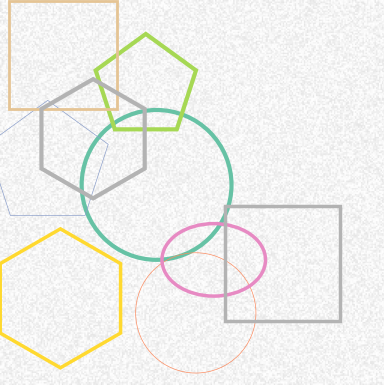[{"shape": "circle", "thickness": 3, "radius": 0.97, "center": [0.407, 0.52]}, {"shape": "circle", "thickness": 0.5, "radius": 0.78, "center": [0.509, 0.187]}, {"shape": "pentagon", "thickness": 0.5, "radius": 0.83, "center": [0.124, 0.574]}, {"shape": "oval", "thickness": 2.5, "radius": 0.67, "center": [0.555, 0.325]}, {"shape": "pentagon", "thickness": 3, "radius": 0.68, "center": [0.379, 0.775]}, {"shape": "hexagon", "thickness": 2.5, "radius": 0.9, "center": [0.157, 0.225]}, {"shape": "square", "thickness": 2, "radius": 0.7, "center": [0.164, 0.857]}, {"shape": "square", "thickness": 2.5, "radius": 0.75, "center": [0.734, 0.315]}, {"shape": "hexagon", "thickness": 3, "radius": 0.77, "center": [0.242, 0.64]}]